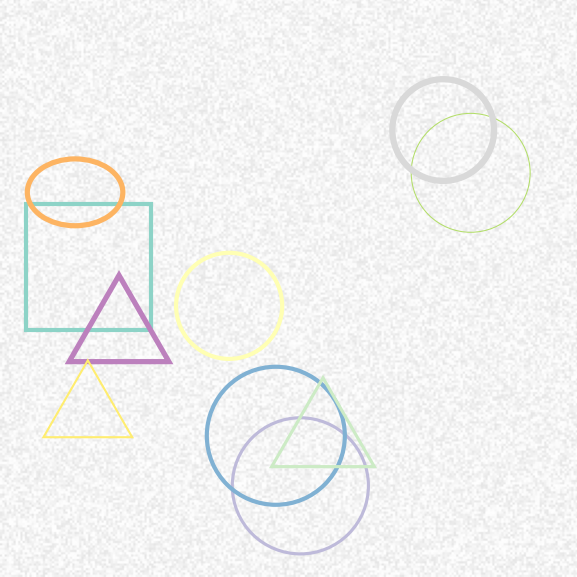[{"shape": "square", "thickness": 2, "radius": 0.54, "center": [0.153, 0.536]}, {"shape": "circle", "thickness": 2, "radius": 0.46, "center": [0.397, 0.47]}, {"shape": "circle", "thickness": 1.5, "radius": 0.59, "center": [0.52, 0.158]}, {"shape": "circle", "thickness": 2, "radius": 0.6, "center": [0.478, 0.245]}, {"shape": "oval", "thickness": 2.5, "radius": 0.41, "center": [0.13, 0.666]}, {"shape": "circle", "thickness": 0.5, "radius": 0.51, "center": [0.815, 0.7]}, {"shape": "circle", "thickness": 3, "radius": 0.44, "center": [0.768, 0.774]}, {"shape": "triangle", "thickness": 2.5, "radius": 0.5, "center": [0.206, 0.423]}, {"shape": "triangle", "thickness": 1.5, "radius": 0.51, "center": [0.559, 0.242]}, {"shape": "triangle", "thickness": 1, "radius": 0.44, "center": [0.152, 0.286]}]